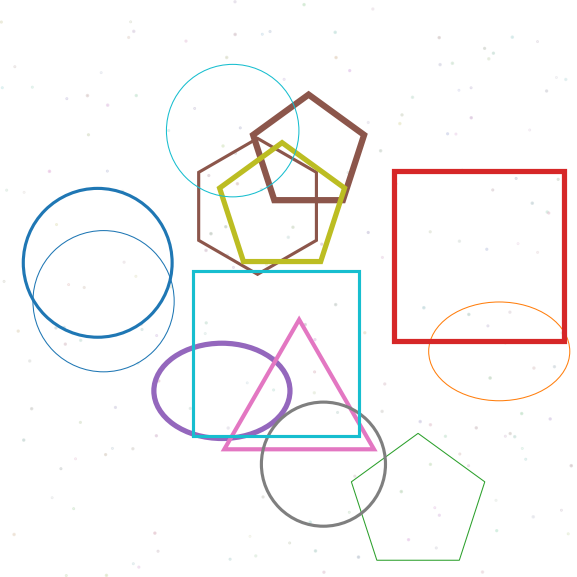[{"shape": "circle", "thickness": 1.5, "radius": 0.64, "center": [0.169, 0.544]}, {"shape": "circle", "thickness": 0.5, "radius": 0.61, "center": [0.179, 0.478]}, {"shape": "oval", "thickness": 0.5, "radius": 0.61, "center": [0.864, 0.391]}, {"shape": "pentagon", "thickness": 0.5, "radius": 0.61, "center": [0.724, 0.127]}, {"shape": "square", "thickness": 2.5, "radius": 0.74, "center": [0.83, 0.556]}, {"shape": "oval", "thickness": 2.5, "radius": 0.59, "center": [0.384, 0.322]}, {"shape": "pentagon", "thickness": 3, "radius": 0.51, "center": [0.534, 0.734]}, {"shape": "hexagon", "thickness": 1.5, "radius": 0.59, "center": [0.446, 0.642]}, {"shape": "triangle", "thickness": 2, "radius": 0.75, "center": [0.518, 0.296]}, {"shape": "circle", "thickness": 1.5, "radius": 0.54, "center": [0.56, 0.195]}, {"shape": "pentagon", "thickness": 2.5, "radius": 0.57, "center": [0.488, 0.638]}, {"shape": "square", "thickness": 1.5, "radius": 0.72, "center": [0.478, 0.387]}, {"shape": "circle", "thickness": 0.5, "radius": 0.57, "center": [0.403, 0.773]}]